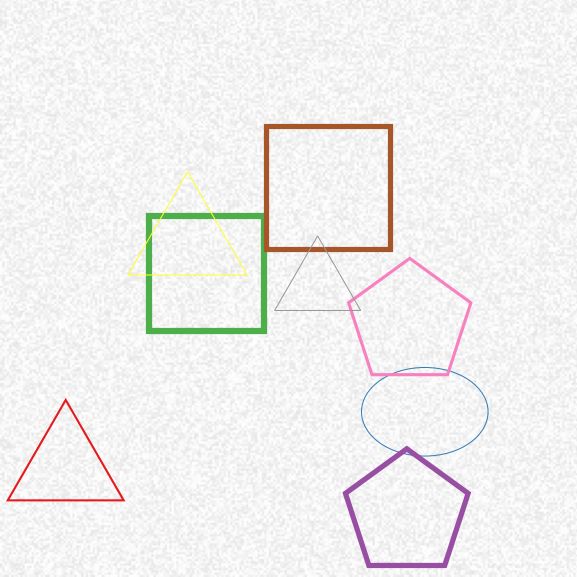[{"shape": "triangle", "thickness": 1, "radius": 0.58, "center": [0.114, 0.191]}, {"shape": "oval", "thickness": 0.5, "radius": 0.55, "center": [0.736, 0.286]}, {"shape": "square", "thickness": 3, "radius": 0.5, "center": [0.357, 0.525]}, {"shape": "pentagon", "thickness": 2.5, "radius": 0.56, "center": [0.704, 0.11]}, {"shape": "triangle", "thickness": 0.5, "radius": 0.6, "center": [0.325, 0.583]}, {"shape": "square", "thickness": 2.5, "radius": 0.53, "center": [0.568, 0.674]}, {"shape": "pentagon", "thickness": 1.5, "radius": 0.56, "center": [0.71, 0.44]}, {"shape": "triangle", "thickness": 0.5, "radius": 0.43, "center": [0.55, 0.505]}]